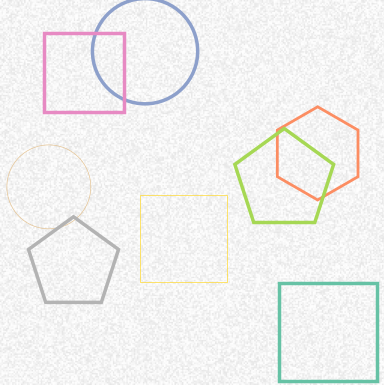[{"shape": "square", "thickness": 2.5, "radius": 0.64, "center": [0.853, 0.138]}, {"shape": "hexagon", "thickness": 2, "radius": 0.6, "center": [0.825, 0.602]}, {"shape": "circle", "thickness": 2.5, "radius": 0.68, "center": [0.377, 0.867]}, {"shape": "square", "thickness": 2.5, "radius": 0.52, "center": [0.218, 0.811]}, {"shape": "pentagon", "thickness": 2.5, "radius": 0.67, "center": [0.738, 0.531]}, {"shape": "square", "thickness": 0.5, "radius": 0.56, "center": [0.476, 0.38]}, {"shape": "circle", "thickness": 0.5, "radius": 0.54, "center": [0.127, 0.515]}, {"shape": "pentagon", "thickness": 2.5, "radius": 0.61, "center": [0.191, 0.314]}]